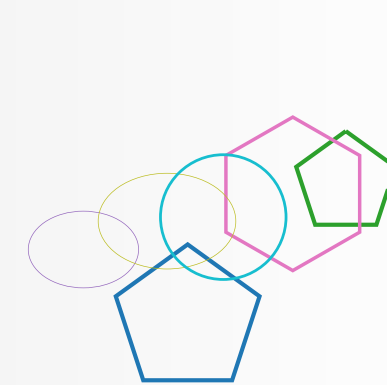[{"shape": "pentagon", "thickness": 3, "radius": 0.98, "center": [0.484, 0.17]}, {"shape": "pentagon", "thickness": 3, "radius": 0.67, "center": [0.892, 0.525]}, {"shape": "oval", "thickness": 0.5, "radius": 0.71, "center": [0.215, 0.352]}, {"shape": "hexagon", "thickness": 2.5, "radius": 1.0, "center": [0.756, 0.497]}, {"shape": "oval", "thickness": 0.5, "radius": 0.89, "center": [0.431, 0.426]}, {"shape": "circle", "thickness": 2, "radius": 0.81, "center": [0.576, 0.436]}]